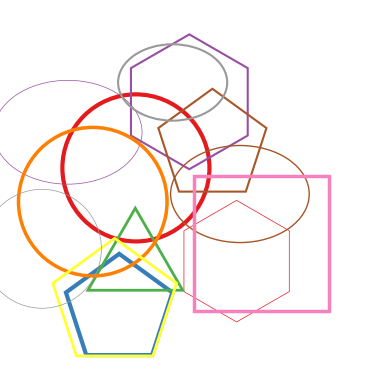[{"shape": "circle", "thickness": 3, "radius": 0.95, "center": [0.353, 0.564]}, {"shape": "hexagon", "thickness": 0.5, "radius": 0.79, "center": [0.615, 0.322]}, {"shape": "pentagon", "thickness": 3, "radius": 0.73, "center": [0.31, 0.195]}, {"shape": "triangle", "thickness": 2, "radius": 0.71, "center": [0.351, 0.317]}, {"shape": "hexagon", "thickness": 1.5, "radius": 0.88, "center": [0.492, 0.736]}, {"shape": "oval", "thickness": 0.5, "radius": 0.96, "center": [0.176, 0.657]}, {"shape": "circle", "thickness": 2.5, "radius": 0.96, "center": [0.241, 0.476]}, {"shape": "pentagon", "thickness": 2, "radius": 0.84, "center": [0.298, 0.212]}, {"shape": "oval", "thickness": 1, "radius": 0.9, "center": [0.623, 0.496]}, {"shape": "pentagon", "thickness": 1.5, "radius": 0.74, "center": [0.552, 0.622]}, {"shape": "square", "thickness": 2.5, "radius": 0.87, "center": [0.679, 0.368]}, {"shape": "circle", "thickness": 0.5, "radius": 0.77, "center": [0.109, 0.354]}, {"shape": "oval", "thickness": 1.5, "radius": 0.71, "center": [0.448, 0.786]}]